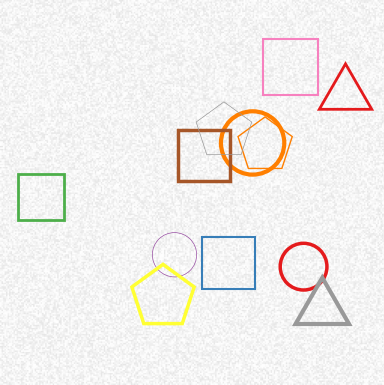[{"shape": "circle", "thickness": 2.5, "radius": 0.3, "center": [0.789, 0.307]}, {"shape": "triangle", "thickness": 2, "radius": 0.39, "center": [0.897, 0.755]}, {"shape": "square", "thickness": 1.5, "radius": 0.34, "center": [0.594, 0.317]}, {"shape": "square", "thickness": 2, "radius": 0.3, "center": [0.107, 0.488]}, {"shape": "circle", "thickness": 0.5, "radius": 0.29, "center": [0.453, 0.338]}, {"shape": "pentagon", "thickness": 1, "radius": 0.37, "center": [0.689, 0.622]}, {"shape": "circle", "thickness": 3, "radius": 0.41, "center": [0.656, 0.629]}, {"shape": "pentagon", "thickness": 2.5, "radius": 0.43, "center": [0.423, 0.228]}, {"shape": "square", "thickness": 2.5, "radius": 0.34, "center": [0.531, 0.596]}, {"shape": "square", "thickness": 1.5, "radius": 0.36, "center": [0.755, 0.825]}, {"shape": "triangle", "thickness": 3, "radius": 0.4, "center": [0.837, 0.199]}, {"shape": "pentagon", "thickness": 0.5, "radius": 0.38, "center": [0.582, 0.66]}]